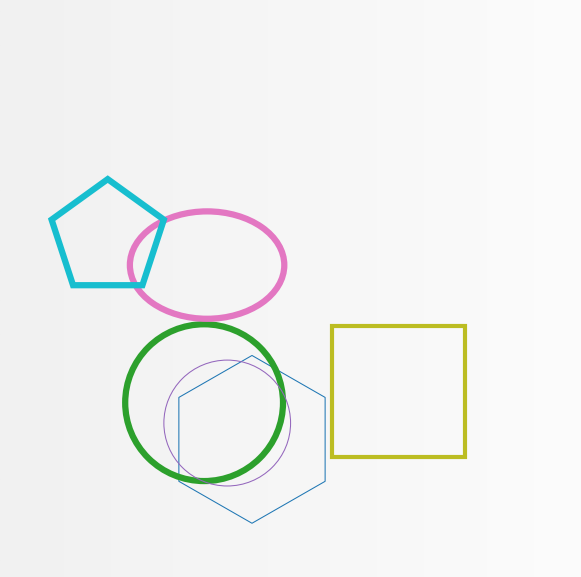[{"shape": "hexagon", "thickness": 0.5, "radius": 0.73, "center": [0.434, 0.238]}, {"shape": "circle", "thickness": 3, "radius": 0.68, "center": [0.351, 0.302]}, {"shape": "circle", "thickness": 0.5, "radius": 0.54, "center": [0.391, 0.267]}, {"shape": "oval", "thickness": 3, "radius": 0.66, "center": [0.356, 0.54]}, {"shape": "square", "thickness": 2, "radius": 0.57, "center": [0.685, 0.321]}, {"shape": "pentagon", "thickness": 3, "radius": 0.51, "center": [0.185, 0.587]}]